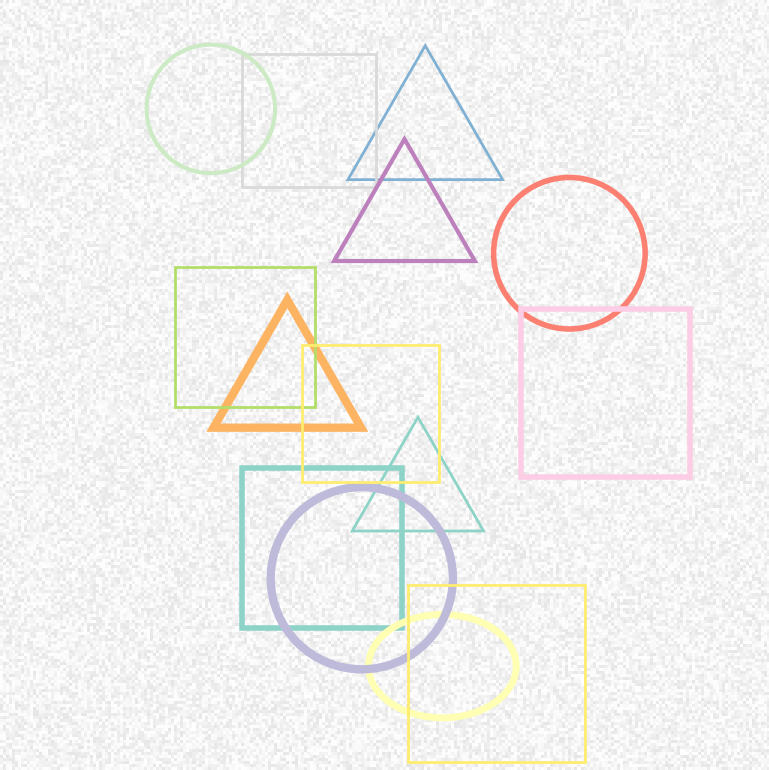[{"shape": "triangle", "thickness": 1, "radius": 0.49, "center": [0.543, 0.36]}, {"shape": "square", "thickness": 2, "radius": 0.52, "center": [0.418, 0.288]}, {"shape": "oval", "thickness": 2.5, "radius": 0.48, "center": [0.575, 0.135]}, {"shape": "circle", "thickness": 3, "radius": 0.59, "center": [0.47, 0.249]}, {"shape": "circle", "thickness": 2, "radius": 0.49, "center": [0.739, 0.671]}, {"shape": "triangle", "thickness": 1, "radius": 0.58, "center": [0.552, 0.825]}, {"shape": "triangle", "thickness": 3, "radius": 0.55, "center": [0.373, 0.5]}, {"shape": "square", "thickness": 1, "radius": 0.45, "center": [0.318, 0.563]}, {"shape": "square", "thickness": 2, "radius": 0.55, "center": [0.787, 0.489]}, {"shape": "square", "thickness": 1, "radius": 0.43, "center": [0.401, 0.844]}, {"shape": "triangle", "thickness": 1.5, "radius": 0.53, "center": [0.525, 0.714]}, {"shape": "circle", "thickness": 1.5, "radius": 0.42, "center": [0.274, 0.859]}, {"shape": "square", "thickness": 1, "radius": 0.44, "center": [0.481, 0.463]}, {"shape": "square", "thickness": 1, "radius": 0.57, "center": [0.645, 0.125]}]